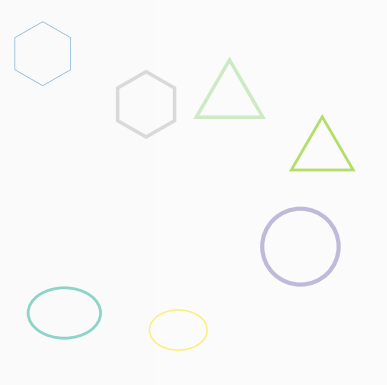[{"shape": "oval", "thickness": 2, "radius": 0.47, "center": [0.166, 0.187]}, {"shape": "circle", "thickness": 3, "radius": 0.49, "center": [0.775, 0.359]}, {"shape": "hexagon", "thickness": 0.5, "radius": 0.42, "center": [0.11, 0.861]}, {"shape": "triangle", "thickness": 2, "radius": 0.46, "center": [0.832, 0.605]}, {"shape": "hexagon", "thickness": 2.5, "radius": 0.42, "center": [0.377, 0.729]}, {"shape": "triangle", "thickness": 2.5, "radius": 0.5, "center": [0.592, 0.745]}, {"shape": "oval", "thickness": 1, "radius": 0.37, "center": [0.46, 0.143]}]